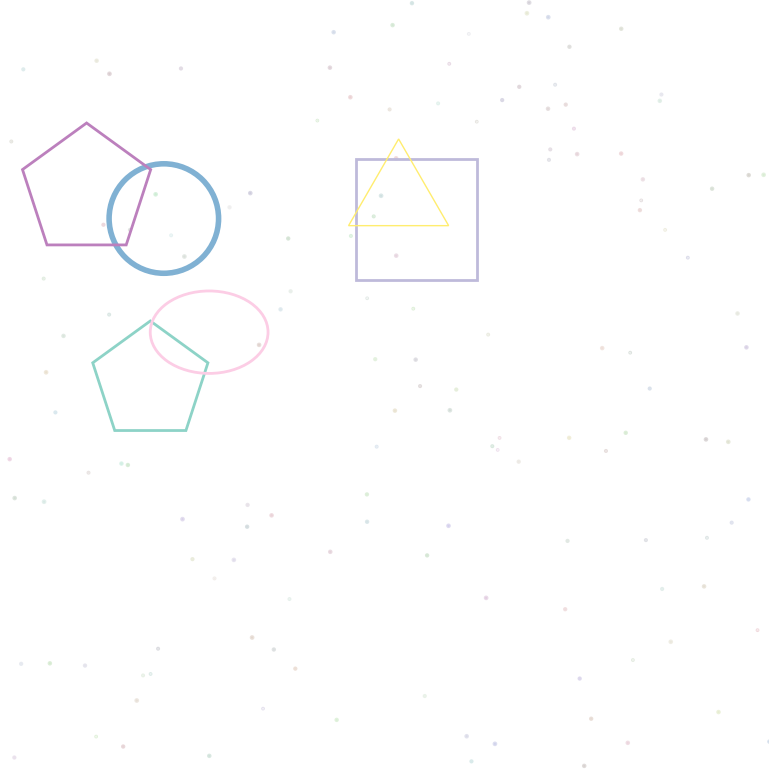[{"shape": "pentagon", "thickness": 1, "radius": 0.39, "center": [0.195, 0.505]}, {"shape": "square", "thickness": 1, "radius": 0.39, "center": [0.541, 0.715]}, {"shape": "circle", "thickness": 2, "radius": 0.36, "center": [0.213, 0.716]}, {"shape": "oval", "thickness": 1, "radius": 0.38, "center": [0.272, 0.569]}, {"shape": "pentagon", "thickness": 1, "radius": 0.44, "center": [0.112, 0.753]}, {"shape": "triangle", "thickness": 0.5, "radius": 0.38, "center": [0.518, 0.744]}]